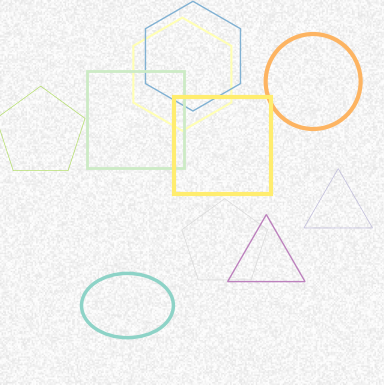[{"shape": "oval", "thickness": 2.5, "radius": 0.6, "center": [0.331, 0.206]}, {"shape": "hexagon", "thickness": 1.5, "radius": 0.73, "center": [0.474, 0.807]}, {"shape": "triangle", "thickness": 0.5, "radius": 0.51, "center": [0.879, 0.459]}, {"shape": "hexagon", "thickness": 1, "radius": 0.71, "center": [0.501, 0.854]}, {"shape": "circle", "thickness": 3, "radius": 0.62, "center": [0.813, 0.788]}, {"shape": "pentagon", "thickness": 0.5, "radius": 0.61, "center": [0.106, 0.655]}, {"shape": "pentagon", "thickness": 0.5, "radius": 0.58, "center": [0.584, 0.367]}, {"shape": "triangle", "thickness": 1, "radius": 0.58, "center": [0.692, 0.327]}, {"shape": "square", "thickness": 2, "radius": 0.63, "center": [0.351, 0.689]}, {"shape": "square", "thickness": 3, "radius": 0.63, "center": [0.577, 0.622]}]